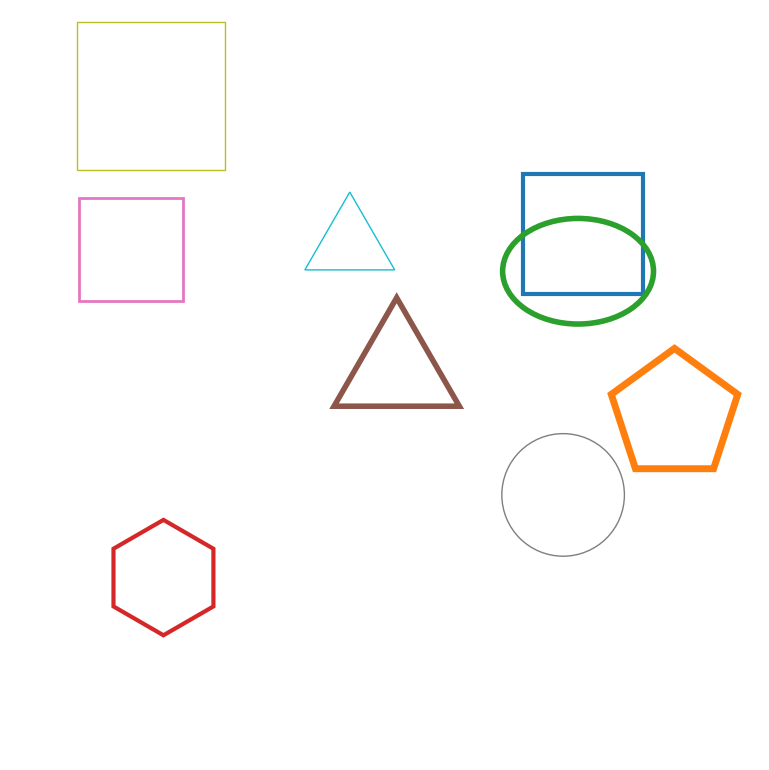[{"shape": "square", "thickness": 1.5, "radius": 0.39, "center": [0.757, 0.696]}, {"shape": "pentagon", "thickness": 2.5, "radius": 0.43, "center": [0.876, 0.461]}, {"shape": "oval", "thickness": 2, "radius": 0.49, "center": [0.751, 0.648]}, {"shape": "hexagon", "thickness": 1.5, "radius": 0.37, "center": [0.212, 0.25]}, {"shape": "triangle", "thickness": 2, "radius": 0.47, "center": [0.515, 0.519]}, {"shape": "square", "thickness": 1, "radius": 0.34, "center": [0.17, 0.676]}, {"shape": "circle", "thickness": 0.5, "radius": 0.4, "center": [0.731, 0.357]}, {"shape": "square", "thickness": 0.5, "radius": 0.48, "center": [0.196, 0.876]}, {"shape": "triangle", "thickness": 0.5, "radius": 0.34, "center": [0.454, 0.683]}]